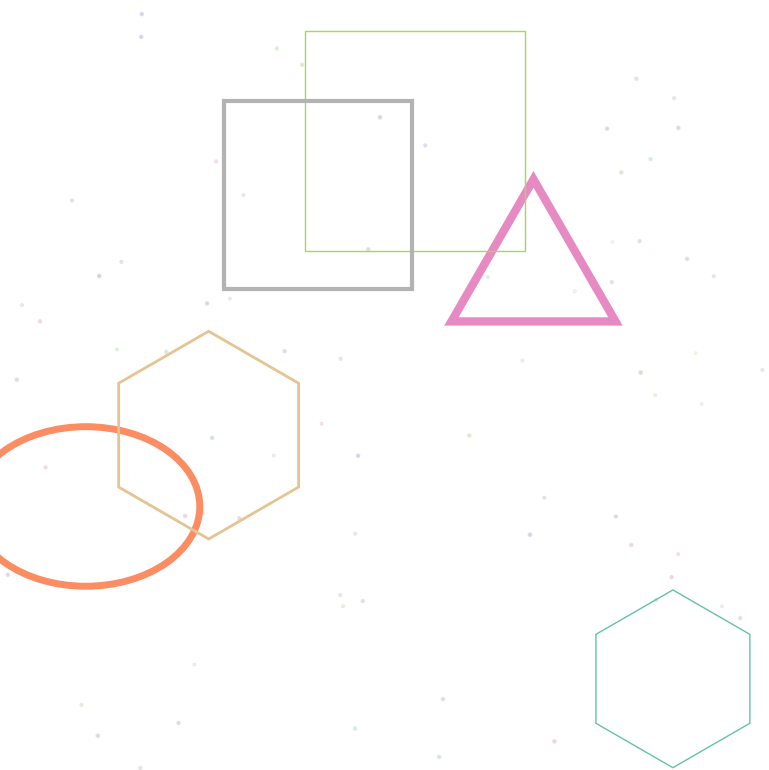[{"shape": "hexagon", "thickness": 0.5, "radius": 0.58, "center": [0.874, 0.118]}, {"shape": "oval", "thickness": 2.5, "radius": 0.74, "center": [0.111, 0.342]}, {"shape": "triangle", "thickness": 3, "radius": 0.62, "center": [0.693, 0.644]}, {"shape": "square", "thickness": 0.5, "radius": 0.71, "center": [0.539, 0.817]}, {"shape": "hexagon", "thickness": 1, "radius": 0.67, "center": [0.271, 0.435]}, {"shape": "square", "thickness": 1.5, "radius": 0.61, "center": [0.413, 0.746]}]